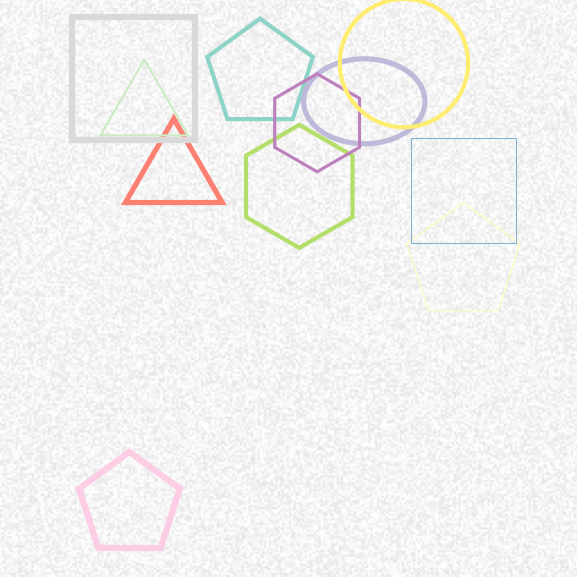[{"shape": "pentagon", "thickness": 2, "radius": 0.48, "center": [0.45, 0.871]}, {"shape": "pentagon", "thickness": 0.5, "radius": 0.52, "center": [0.802, 0.545]}, {"shape": "oval", "thickness": 2.5, "radius": 0.53, "center": [0.631, 0.824]}, {"shape": "triangle", "thickness": 2.5, "radius": 0.48, "center": [0.301, 0.697]}, {"shape": "square", "thickness": 0.5, "radius": 0.45, "center": [0.803, 0.669]}, {"shape": "hexagon", "thickness": 2, "radius": 0.53, "center": [0.518, 0.676]}, {"shape": "pentagon", "thickness": 3, "radius": 0.46, "center": [0.224, 0.125]}, {"shape": "square", "thickness": 3, "radius": 0.53, "center": [0.23, 0.863]}, {"shape": "hexagon", "thickness": 1.5, "radius": 0.42, "center": [0.549, 0.786]}, {"shape": "triangle", "thickness": 1, "radius": 0.44, "center": [0.25, 0.809]}, {"shape": "circle", "thickness": 2, "radius": 0.56, "center": [0.699, 0.89]}]